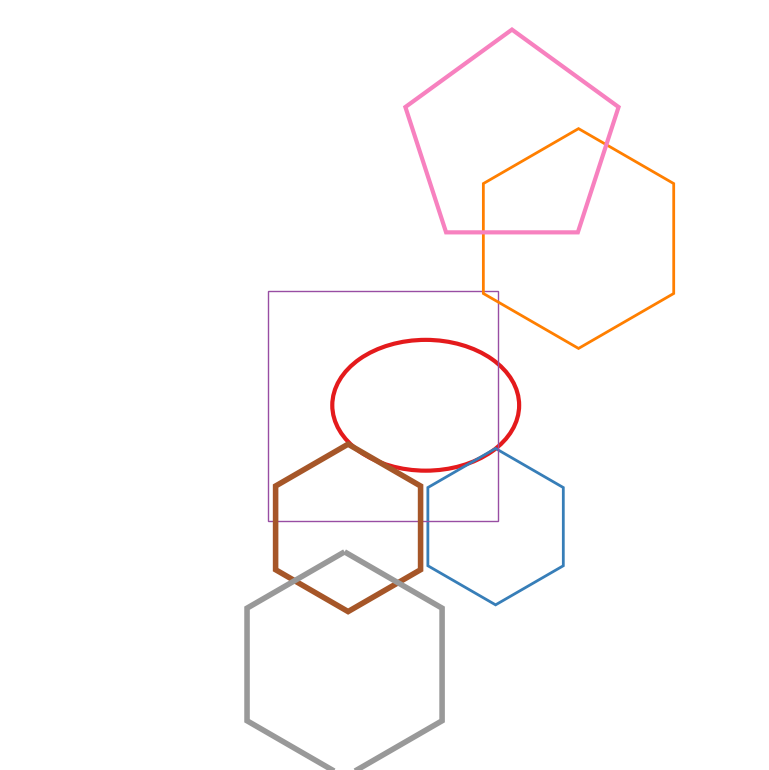[{"shape": "oval", "thickness": 1.5, "radius": 0.61, "center": [0.553, 0.474]}, {"shape": "hexagon", "thickness": 1, "radius": 0.51, "center": [0.644, 0.316]}, {"shape": "square", "thickness": 0.5, "radius": 0.75, "center": [0.497, 0.472]}, {"shape": "hexagon", "thickness": 1, "radius": 0.71, "center": [0.751, 0.69]}, {"shape": "hexagon", "thickness": 2, "radius": 0.54, "center": [0.452, 0.314]}, {"shape": "pentagon", "thickness": 1.5, "radius": 0.73, "center": [0.665, 0.816]}, {"shape": "hexagon", "thickness": 2, "radius": 0.73, "center": [0.447, 0.137]}]